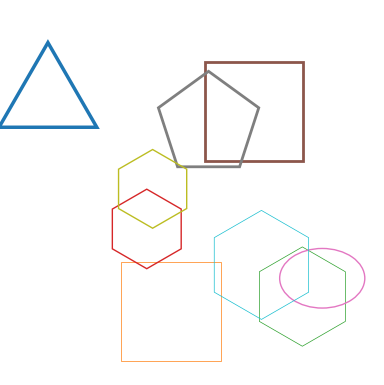[{"shape": "triangle", "thickness": 2.5, "radius": 0.73, "center": [0.124, 0.743]}, {"shape": "square", "thickness": 0.5, "radius": 0.65, "center": [0.444, 0.191]}, {"shape": "hexagon", "thickness": 0.5, "radius": 0.64, "center": [0.785, 0.23]}, {"shape": "hexagon", "thickness": 1, "radius": 0.52, "center": [0.381, 0.405]}, {"shape": "square", "thickness": 2, "radius": 0.64, "center": [0.66, 0.71]}, {"shape": "oval", "thickness": 1, "radius": 0.55, "center": [0.837, 0.277]}, {"shape": "pentagon", "thickness": 2, "radius": 0.69, "center": [0.542, 0.678]}, {"shape": "hexagon", "thickness": 1, "radius": 0.51, "center": [0.396, 0.509]}, {"shape": "hexagon", "thickness": 0.5, "radius": 0.71, "center": [0.679, 0.312]}]